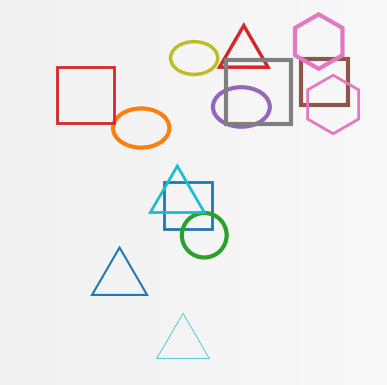[{"shape": "square", "thickness": 2, "radius": 0.31, "center": [0.485, 0.467]}, {"shape": "triangle", "thickness": 1.5, "radius": 0.41, "center": [0.309, 0.275]}, {"shape": "oval", "thickness": 3, "radius": 0.36, "center": [0.364, 0.667]}, {"shape": "circle", "thickness": 3, "radius": 0.29, "center": [0.527, 0.389]}, {"shape": "square", "thickness": 2, "radius": 0.37, "center": [0.221, 0.754]}, {"shape": "triangle", "thickness": 2.5, "radius": 0.36, "center": [0.629, 0.862]}, {"shape": "oval", "thickness": 3, "radius": 0.37, "center": [0.623, 0.722]}, {"shape": "square", "thickness": 3, "radius": 0.3, "center": [0.837, 0.787]}, {"shape": "hexagon", "thickness": 2, "radius": 0.38, "center": [0.86, 0.729]}, {"shape": "hexagon", "thickness": 3, "radius": 0.35, "center": [0.823, 0.892]}, {"shape": "square", "thickness": 3, "radius": 0.42, "center": [0.667, 0.761]}, {"shape": "oval", "thickness": 2.5, "radius": 0.3, "center": [0.501, 0.849]}, {"shape": "triangle", "thickness": 0.5, "radius": 0.39, "center": [0.472, 0.108]}, {"shape": "triangle", "thickness": 2, "radius": 0.4, "center": [0.458, 0.488]}]